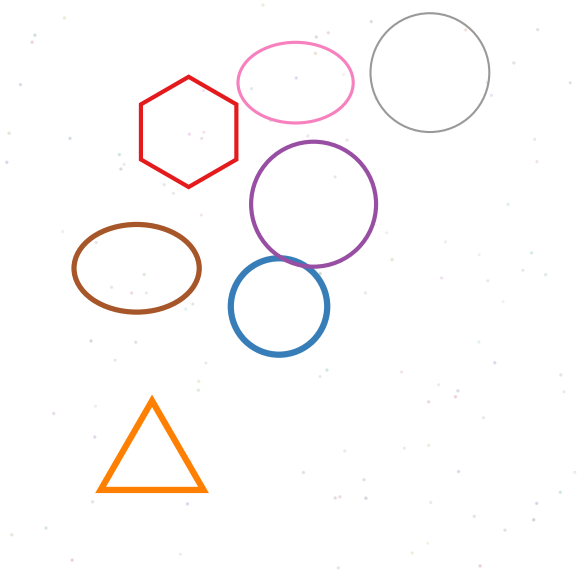[{"shape": "hexagon", "thickness": 2, "radius": 0.48, "center": [0.327, 0.771]}, {"shape": "circle", "thickness": 3, "radius": 0.42, "center": [0.483, 0.468]}, {"shape": "circle", "thickness": 2, "radius": 0.54, "center": [0.543, 0.646]}, {"shape": "triangle", "thickness": 3, "radius": 0.51, "center": [0.263, 0.202]}, {"shape": "oval", "thickness": 2.5, "radius": 0.54, "center": [0.237, 0.535]}, {"shape": "oval", "thickness": 1.5, "radius": 0.5, "center": [0.512, 0.856]}, {"shape": "circle", "thickness": 1, "radius": 0.51, "center": [0.744, 0.873]}]